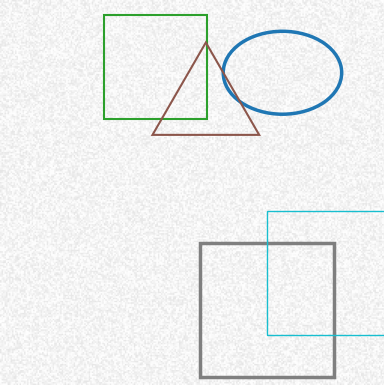[{"shape": "oval", "thickness": 2.5, "radius": 0.77, "center": [0.734, 0.811]}, {"shape": "square", "thickness": 1.5, "radius": 0.67, "center": [0.405, 0.826]}, {"shape": "triangle", "thickness": 1.5, "radius": 0.8, "center": [0.535, 0.73]}, {"shape": "square", "thickness": 2.5, "radius": 0.87, "center": [0.694, 0.195]}, {"shape": "square", "thickness": 1, "radius": 0.81, "center": [0.856, 0.29]}]